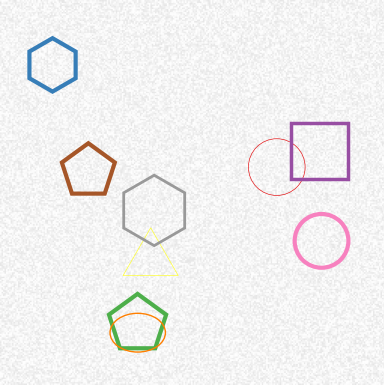[{"shape": "circle", "thickness": 0.5, "radius": 0.37, "center": [0.719, 0.566]}, {"shape": "hexagon", "thickness": 3, "radius": 0.35, "center": [0.136, 0.831]}, {"shape": "pentagon", "thickness": 3, "radius": 0.39, "center": [0.357, 0.159]}, {"shape": "square", "thickness": 2.5, "radius": 0.37, "center": [0.829, 0.607]}, {"shape": "oval", "thickness": 1, "radius": 0.36, "center": [0.358, 0.136]}, {"shape": "triangle", "thickness": 0.5, "radius": 0.41, "center": [0.391, 0.326]}, {"shape": "pentagon", "thickness": 3, "radius": 0.36, "center": [0.229, 0.556]}, {"shape": "circle", "thickness": 3, "radius": 0.35, "center": [0.835, 0.374]}, {"shape": "hexagon", "thickness": 2, "radius": 0.46, "center": [0.401, 0.453]}]